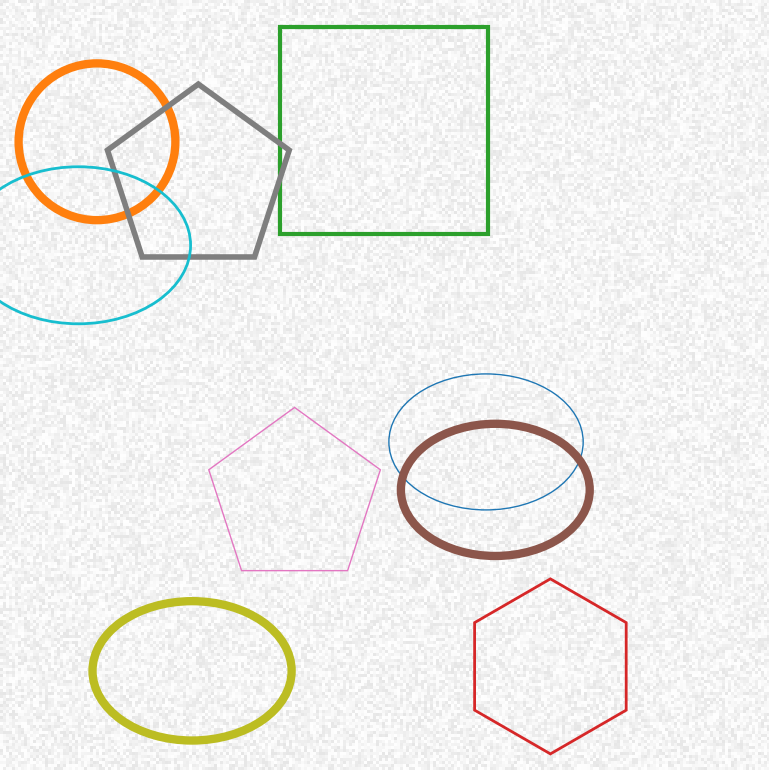[{"shape": "oval", "thickness": 0.5, "radius": 0.63, "center": [0.631, 0.426]}, {"shape": "circle", "thickness": 3, "radius": 0.51, "center": [0.126, 0.816]}, {"shape": "square", "thickness": 1.5, "radius": 0.67, "center": [0.499, 0.83]}, {"shape": "hexagon", "thickness": 1, "radius": 0.57, "center": [0.715, 0.135]}, {"shape": "oval", "thickness": 3, "radius": 0.61, "center": [0.643, 0.364]}, {"shape": "pentagon", "thickness": 0.5, "radius": 0.59, "center": [0.383, 0.354]}, {"shape": "pentagon", "thickness": 2, "radius": 0.62, "center": [0.258, 0.767]}, {"shape": "oval", "thickness": 3, "radius": 0.65, "center": [0.249, 0.129]}, {"shape": "oval", "thickness": 1, "radius": 0.73, "center": [0.102, 0.681]}]